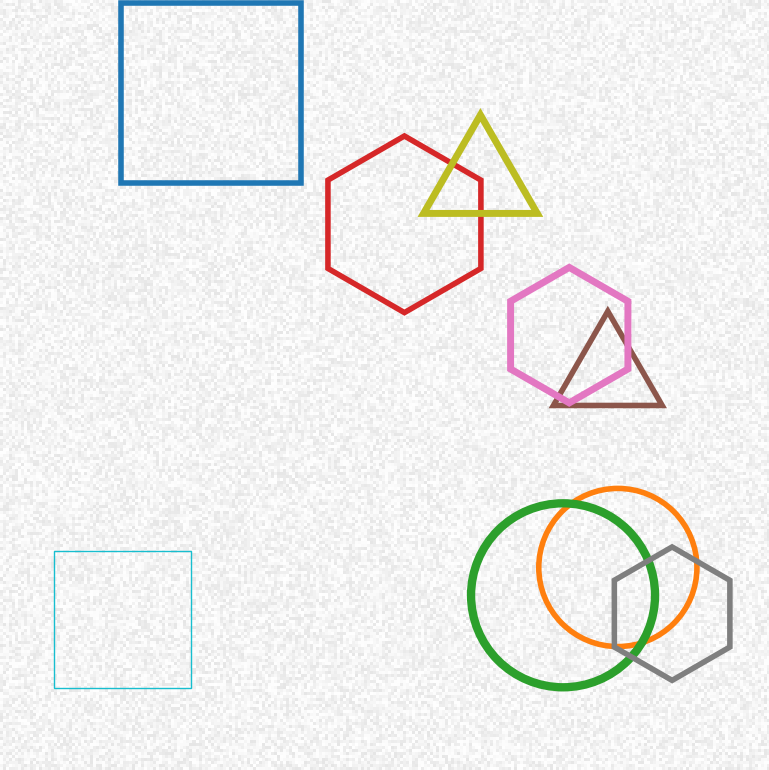[{"shape": "square", "thickness": 2, "radius": 0.58, "center": [0.274, 0.88]}, {"shape": "circle", "thickness": 2, "radius": 0.51, "center": [0.802, 0.263]}, {"shape": "circle", "thickness": 3, "radius": 0.6, "center": [0.731, 0.227]}, {"shape": "hexagon", "thickness": 2, "radius": 0.57, "center": [0.525, 0.709]}, {"shape": "triangle", "thickness": 2, "radius": 0.41, "center": [0.789, 0.514]}, {"shape": "hexagon", "thickness": 2.5, "radius": 0.44, "center": [0.739, 0.565]}, {"shape": "hexagon", "thickness": 2, "radius": 0.43, "center": [0.873, 0.203]}, {"shape": "triangle", "thickness": 2.5, "radius": 0.43, "center": [0.624, 0.765]}, {"shape": "square", "thickness": 0.5, "radius": 0.45, "center": [0.159, 0.196]}]